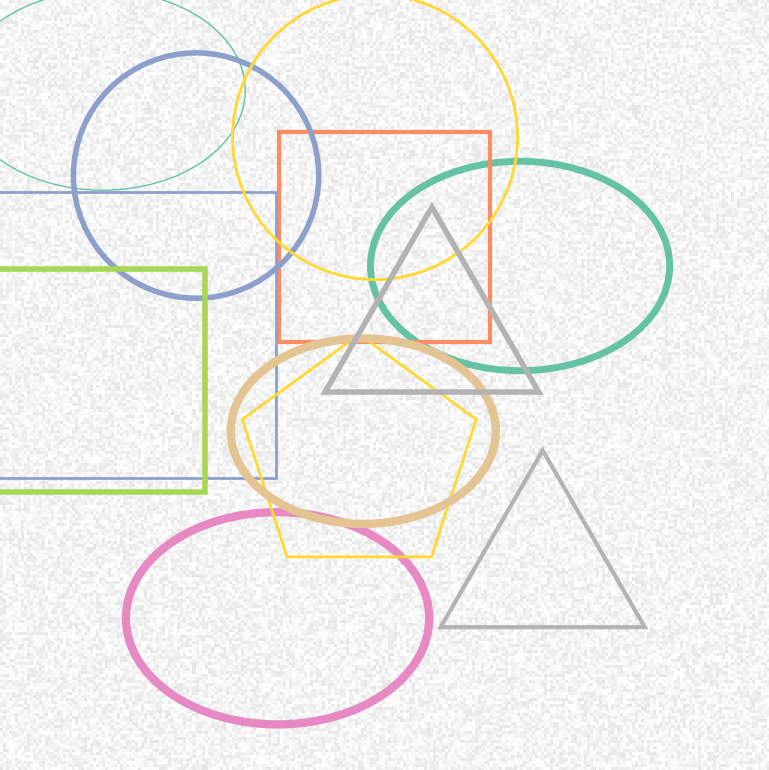[{"shape": "oval", "thickness": 0.5, "radius": 0.93, "center": [0.133, 0.883]}, {"shape": "oval", "thickness": 2.5, "radius": 0.97, "center": [0.675, 0.655]}, {"shape": "square", "thickness": 1.5, "radius": 0.68, "center": [0.499, 0.692]}, {"shape": "square", "thickness": 1, "radius": 0.93, "center": [0.173, 0.566]}, {"shape": "circle", "thickness": 2, "radius": 0.8, "center": [0.255, 0.772]}, {"shape": "oval", "thickness": 3, "radius": 0.98, "center": [0.361, 0.197]}, {"shape": "square", "thickness": 2, "radius": 0.73, "center": [0.121, 0.506]}, {"shape": "pentagon", "thickness": 1, "radius": 0.8, "center": [0.467, 0.406]}, {"shape": "circle", "thickness": 1, "radius": 0.93, "center": [0.487, 0.822]}, {"shape": "oval", "thickness": 3, "radius": 0.86, "center": [0.472, 0.44]}, {"shape": "triangle", "thickness": 2, "radius": 0.8, "center": [0.561, 0.571]}, {"shape": "triangle", "thickness": 1.5, "radius": 0.77, "center": [0.705, 0.262]}]